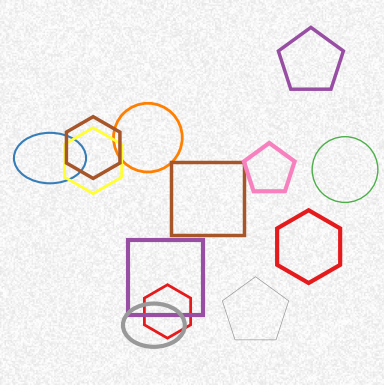[{"shape": "hexagon", "thickness": 3, "radius": 0.47, "center": [0.802, 0.359]}, {"shape": "hexagon", "thickness": 2, "radius": 0.35, "center": [0.435, 0.191]}, {"shape": "oval", "thickness": 1.5, "radius": 0.47, "center": [0.13, 0.589]}, {"shape": "circle", "thickness": 1, "radius": 0.43, "center": [0.896, 0.56]}, {"shape": "pentagon", "thickness": 2.5, "radius": 0.44, "center": [0.807, 0.84]}, {"shape": "square", "thickness": 3, "radius": 0.49, "center": [0.429, 0.279]}, {"shape": "circle", "thickness": 2, "radius": 0.45, "center": [0.384, 0.642]}, {"shape": "hexagon", "thickness": 2, "radius": 0.43, "center": [0.242, 0.583]}, {"shape": "square", "thickness": 2.5, "radius": 0.47, "center": [0.539, 0.485]}, {"shape": "hexagon", "thickness": 2.5, "radius": 0.4, "center": [0.242, 0.617]}, {"shape": "pentagon", "thickness": 3, "radius": 0.35, "center": [0.699, 0.559]}, {"shape": "pentagon", "thickness": 0.5, "radius": 0.45, "center": [0.664, 0.191]}, {"shape": "oval", "thickness": 3, "radius": 0.4, "center": [0.4, 0.155]}]